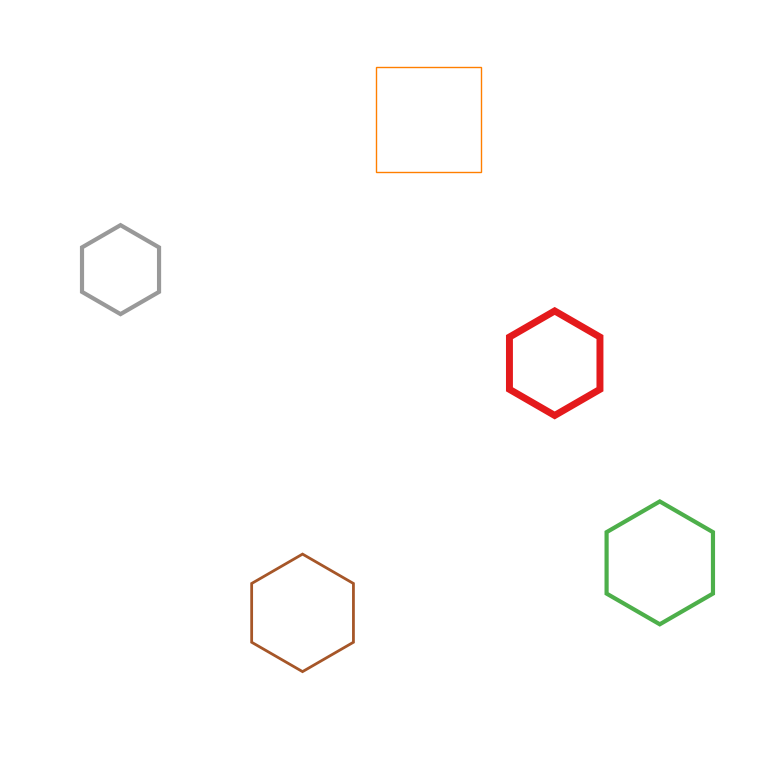[{"shape": "hexagon", "thickness": 2.5, "radius": 0.34, "center": [0.72, 0.528]}, {"shape": "hexagon", "thickness": 1.5, "radius": 0.4, "center": [0.857, 0.269]}, {"shape": "square", "thickness": 0.5, "radius": 0.34, "center": [0.556, 0.845]}, {"shape": "hexagon", "thickness": 1, "radius": 0.38, "center": [0.393, 0.204]}, {"shape": "hexagon", "thickness": 1.5, "radius": 0.29, "center": [0.157, 0.65]}]